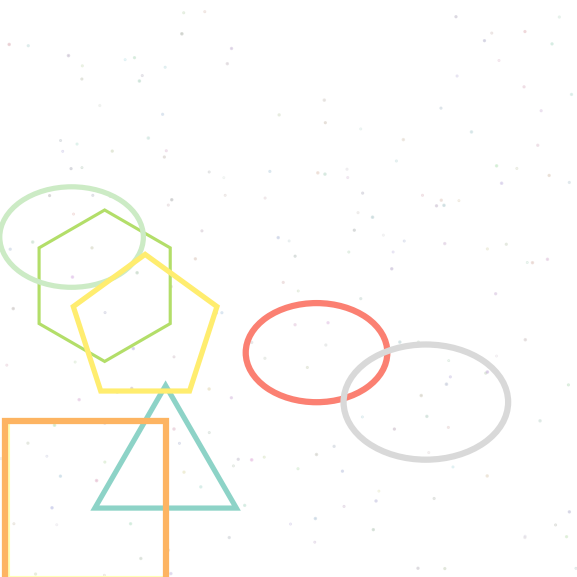[{"shape": "triangle", "thickness": 2.5, "radius": 0.71, "center": [0.287, 0.19]}, {"shape": "square", "thickness": 1.5, "radius": 0.68, "center": [0.151, 0.136]}, {"shape": "oval", "thickness": 3, "radius": 0.61, "center": [0.548, 0.388]}, {"shape": "square", "thickness": 3, "radius": 0.7, "center": [0.148, 0.13]}, {"shape": "hexagon", "thickness": 1.5, "radius": 0.66, "center": [0.181, 0.504]}, {"shape": "oval", "thickness": 3, "radius": 0.71, "center": [0.737, 0.303]}, {"shape": "oval", "thickness": 2.5, "radius": 0.62, "center": [0.124, 0.589]}, {"shape": "pentagon", "thickness": 2.5, "radius": 0.65, "center": [0.251, 0.428]}]